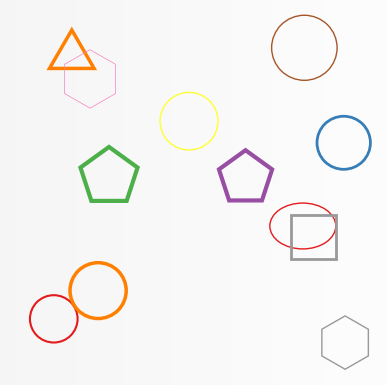[{"shape": "circle", "thickness": 1.5, "radius": 0.31, "center": [0.139, 0.172]}, {"shape": "oval", "thickness": 1, "radius": 0.43, "center": [0.781, 0.413]}, {"shape": "circle", "thickness": 2, "radius": 0.34, "center": [0.887, 0.629]}, {"shape": "pentagon", "thickness": 3, "radius": 0.39, "center": [0.281, 0.541]}, {"shape": "pentagon", "thickness": 3, "radius": 0.36, "center": [0.634, 0.538]}, {"shape": "circle", "thickness": 2.5, "radius": 0.36, "center": [0.253, 0.245]}, {"shape": "triangle", "thickness": 2.5, "radius": 0.33, "center": [0.185, 0.855]}, {"shape": "circle", "thickness": 1, "radius": 0.37, "center": [0.488, 0.685]}, {"shape": "circle", "thickness": 1, "radius": 0.42, "center": [0.785, 0.876]}, {"shape": "hexagon", "thickness": 0.5, "radius": 0.38, "center": [0.232, 0.795]}, {"shape": "square", "thickness": 2, "radius": 0.29, "center": [0.809, 0.384]}, {"shape": "hexagon", "thickness": 1, "radius": 0.35, "center": [0.891, 0.11]}]